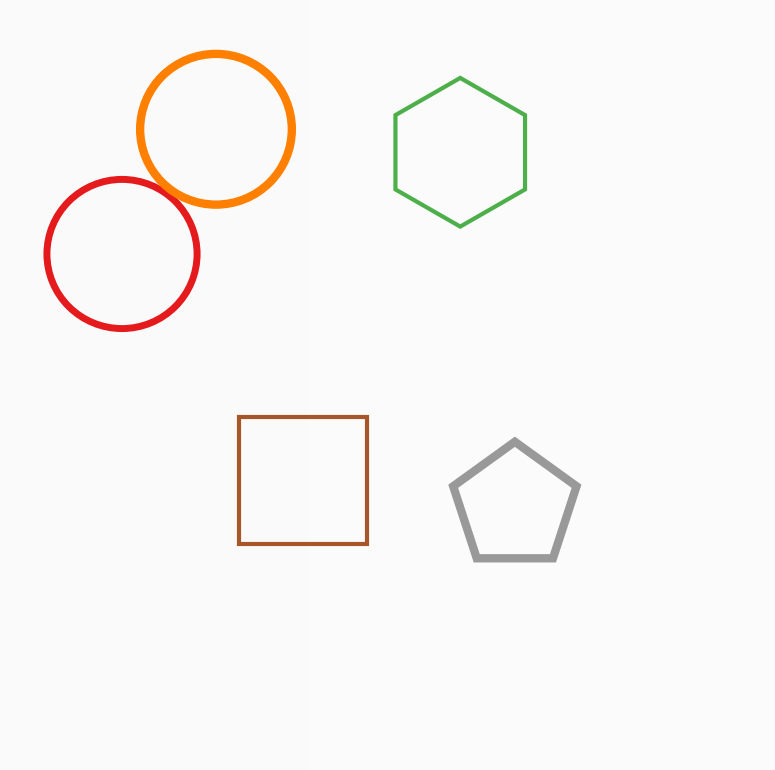[{"shape": "circle", "thickness": 2.5, "radius": 0.48, "center": [0.157, 0.67]}, {"shape": "hexagon", "thickness": 1.5, "radius": 0.48, "center": [0.594, 0.802]}, {"shape": "circle", "thickness": 3, "radius": 0.49, "center": [0.279, 0.832]}, {"shape": "square", "thickness": 1.5, "radius": 0.41, "center": [0.391, 0.376]}, {"shape": "pentagon", "thickness": 3, "radius": 0.42, "center": [0.664, 0.343]}]